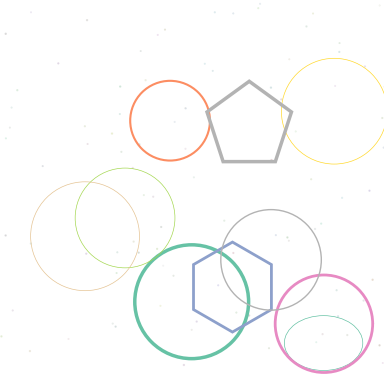[{"shape": "oval", "thickness": 0.5, "radius": 0.51, "center": [0.84, 0.109]}, {"shape": "circle", "thickness": 2.5, "radius": 0.74, "center": [0.498, 0.216]}, {"shape": "circle", "thickness": 1.5, "radius": 0.52, "center": [0.442, 0.687]}, {"shape": "hexagon", "thickness": 2, "radius": 0.58, "center": [0.604, 0.254]}, {"shape": "circle", "thickness": 2, "radius": 0.63, "center": [0.841, 0.159]}, {"shape": "circle", "thickness": 0.5, "radius": 0.65, "center": [0.325, 0.434]}, {"shape": "circle", "thickness": 0.5, "radius": 0.69, "center": [0.868, 0.711]}, {"shape": "circle", "thickness": 0.5, "radius": 0.71, "center": [0.221, 0.386]}, {"shape": "pentagon", "thickness": 2.5, "radius": 0.58, "center": [0.647, 0.673]}, {"shape": "circle", "thickness": 1, "radius": 0.65, "center": [0.704, 0.325]}]